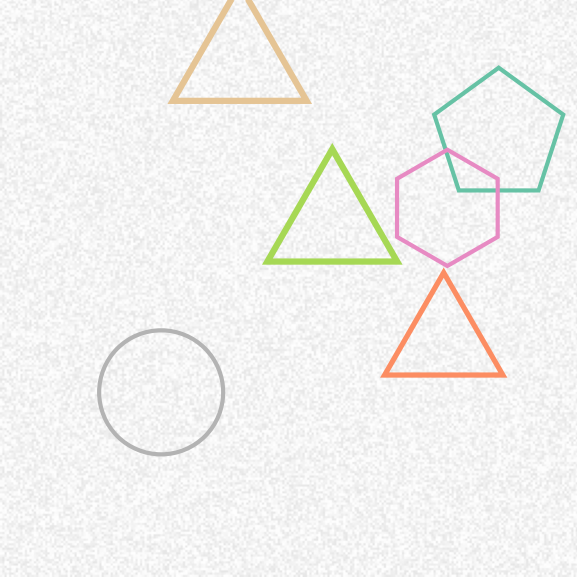[{"shape": "pentagon", "thickness": 2, "radius": 0.59, "center": [0.864, 0.764]}, {"shape": "triangle", "thickness": 2.5, "radius": 0.59, "center": [0.768, 0.409]}, {"shape": "hexagon", "thickness": 2, "radius": 0.5, "center": [0.775, 0.639]}, {"shape": "triangle", "thickness": 3, "radius": 0.65, "center": [0.575, 0.611]}, {"shape": "triangle", "thickness": 3, "radius": 0.67, "center": [0.415, 0.891]}, {"shape": "circle", "thickness": 2, "radius": 0.54, "center": [0.279, 0.32]}]